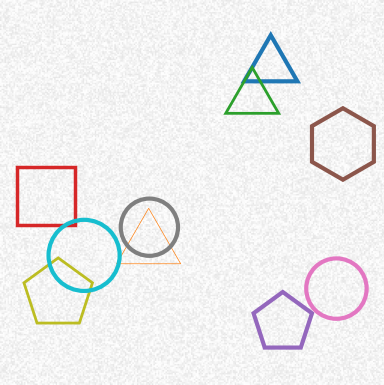[{"shape": "triangle", "thickness": 3, "radius": 0.4, "center": [0.703, 0.829]}, {"shape": "triangle", "thickness": 0.5, "radius": 0.48, "center": [0.386, 0.363]}, {"shape": "triangle", "thickness": 2, "radius": 0.4, "center": [0.655, 0.745]}, {"shape": "square", "thickness": 2.5, "radius": 0.37, "center": [0.119, 0.491]}, {"shape": "pentagon", "thickness": 3, "radius": 0.4, "center": [0.734, 0.162]}, {"shape": "hexagon", "thickness": 3, "radius": 0.46, "center": [0.891, 0.626]}, {"shape": "circle", "thickness": 3, "radius": 0.39, "center": [0.874, 0.25]}, {"shape": "circle", "thickness": 3, "radius": 0.37, "center": [0.388, 0.41]}, {"shape": "pentagon", "thickness": 2, "radius": 0.47, "center": [0.151, 0.237]}, {"shape": "circle", "thickness": 3, "radius": 0.46, "center": [0.218, 0.337]}]